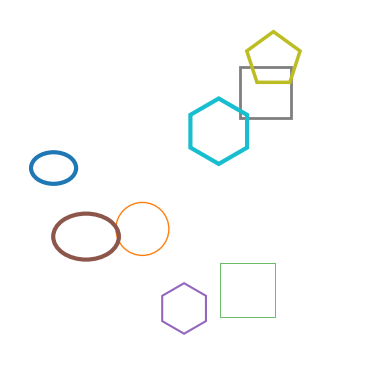[{"shape": "oval", "thickness": 3, "radius": 0.29, "center": [0.139, 0.564]}, {"shape": "circle", "thickness": 1, "radius": 0.34, "center": [0.37, 0.405]}, {"shape": "square", "thickness": 0.5, "radius": 0.35, "center": [0.643, 0.247]}, {"shape": "hexagon", "thickness": 1.5, "radius": 0.33, "center": [0.478, 0.199]}, {"shape": "oval", "thickness": 3, "radius": 0.43, "center": [0.224, 0.385]}, {"shape": "square", "thickness": 2, "radius": 0.33, "center": [0.689, 0.759]}, {"shape": "pentagon", "thickness": 2.5, "radius": 0.36, "center": [0.71, 0.845]}, {"shape": "hexagon", "thickness": 3, "radius": 0.42, "center": [0.568, 0.659]}]